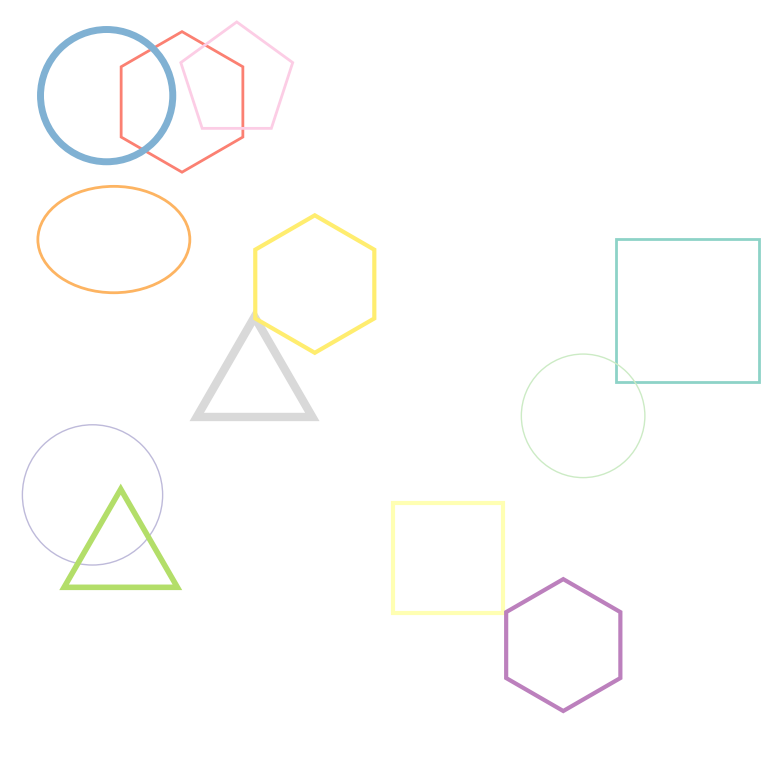[{"shape": "square", "thickness": 1, "radius": 0.46, "center": [0.892, 0.596]}, {"shape": "square", "thickness": 1.5, "radius": 0.36, "center": [0.581, 0.275]}, {"shape": "circle", "thickness": 0.5, "radius": 0.46, "center": [0.12, 0.357]}, {"shape": "hexagon", "thickness": 1, "radius": 0.46, "center": [0.236, 0.868]}, {"shape": "circle", "thickness": 2.5, "radius": 0.43, "center": [0.138, 0.876]}, {"shape": "oval", "thickness": 1, "radius": 0.49, "center": [0.148, 0.689]}, {"shape": "triangle", "thickness": 2, "radius": 0.42, "center": [0.157, 0.28]}, {"shape": "pentagon", "thickness": 1, "radius": 0.38, "center": [0.307, 0.895]}, {"shape": "triangle", "thickness": 3, "radius": 0.43, "center": [0.331, 0.502]}, {"shape": "hexagon", "thickness": 1.5, "radius": 0.43, "center": [0.732, 0.162]}, {"shape": "circle", "thickness": 0.5, "radius": 0.4, "center": [0.757, 0.46]}, {"shape": "hexagon", "thickness": 1.5, "radius": 0.45, "center": [0.409, 0.631]}]